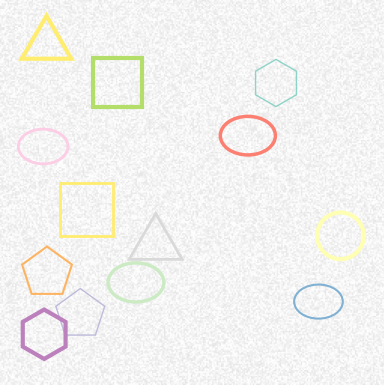[{"shape": "hexagon", "thickness": 1, "radius": 0.31, "center": [0.717, 0.784]}, {"shape": "circle", "thickness": 3, "radius": 0.3, "center": [0.884, 0.388]}, {"shape": "pentagon", "thickness": 1, "radius": 0.33, "center": [0.209, 0.184]}, {"shape": "oval", "thickness": 2.5, "radius": 0.36, "center": [0.644, 0.648]}, {"shape": "oval", "thickness": 1.5, "radius": 0.32, "center": [0.827, 0.217]}, {"shape": "pentagon", "thickness": 1.5, "radius": 0.34, "center": [0.122, 0.292]}, {"shape": "square", "thickness": 3, "radius": 0.32, "center": [0.305, 0.786]}, {"shape": "oval", "thickness": 2, "radius": 0.32, "center": [0.112, 0.619]}, {"shape": "triangle", "thickness": 2, "radius": 0.4, "center": [0.404, 0.366]}, {"shape": "hexagon", "thickness": 3, "radius": 0.32, "center": [0.115, 0.132]}, {"shape": "oval", "thickness": 2.5, "radius": 0.36, "center": [0.353, 0.266]}, {"shape": "square", "thickness": 2, "radius": 0.35, "center": [0.224, 0.456]}, {"shape": "triangle", "thickness": 3, "radius": 0.37, "center": [0.121, 0.885]}]